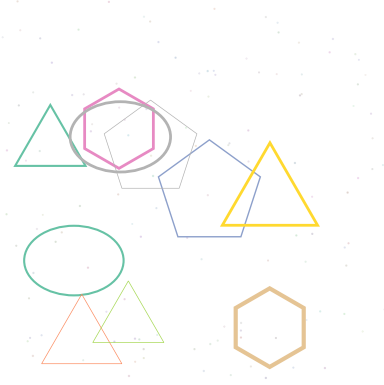[{"shape": "triangle", "thickness": 1.5, "radius": 0.53, "center": [0.131, 0.622]}, {"shape": "oval", "thickness": 1.5, "radius": 0.65, "center": [0.192, 0.323]}, {"shape": "triangle", "thickness": 0.5, "radius": 0.6, "center": [0.212, 0.115]}, {"shape": "pentagon", "thickness": 1, "radius": 0.7, "center": [0.544, 0.498]}, {"shape": "hexagon", "thickness": 2, "radius": 0.52, "center": [0.309, 0.666]}, {"shape": "triangle", "thickness": 0.5, "radius": 0.53, "center": [0.333, 0.164]}, {"shape": "triangle", "thickness": 2, "radius": 0.71, "center": [0.701, 0.486]}, {"shape": "hexagon", "thickness": 3, "radius": 0.51, "center": [0.701, 0.149]}, {"shape": "oval", "thickness": 2, "radius": 0.65, "center": [0.313, 0.645]}, {"shape": "pentagon", "thickness": 0.5, "radius": 0.63, "center": [0.391, 0.613]}]